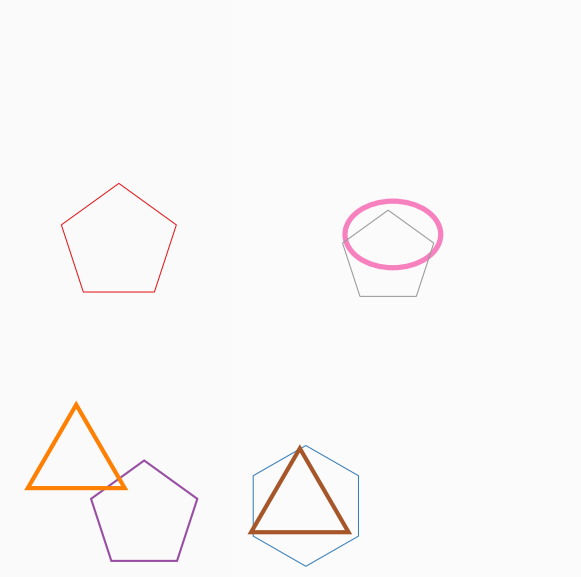[{"shape": "pentagon", "thickness": 0.5, "radius": 0.52, "center": [0.204, 0.578]}, {"shape": "hexagon", "thickness": 0.5, "radius": 0.52, "center": [0.526, 0.123]}, {"shape": "pentagon", "thickness": 1, "radius": 0.48, "center": [0.248, 0.106]}, {"shape": "triangle", "thickness": 2, "radius": 0.48, "center": [0.131, 0.202]}, {"shape": "triangle", "thickness": 2, "radius": 0.48, "center": [0.516, 0.126]}, {"shape": "oval", "thickness": 2.5, "radius": 0.41, "center": [0.676, 0.593]}, {"shape": "pentagon", "thickness": 0.5, "radius": 0.41, "center": [0.668, 0.553]}]